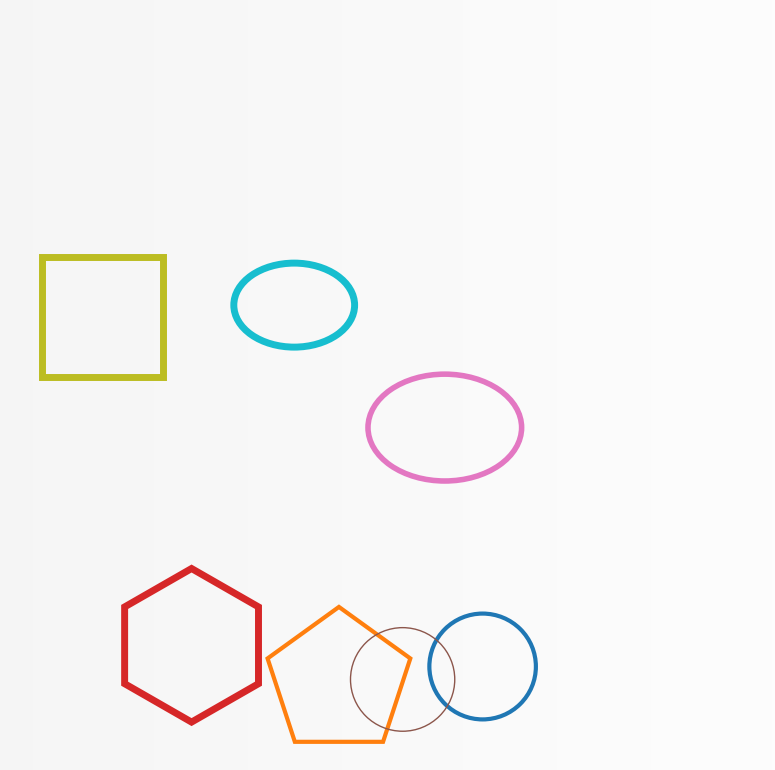[{"shape": "circle", "thickness": 1.5, "radius": 0.34, "center": [0.623, 0.134]}, {"shape": "pentagon", "thickness": 1.5, "radius": 0.48, "center": [0.437, 0.115]}, {"shape": "hexagon", "thickness": 2.5, "radius": 0.5, "center": [0.247, 0.162]}, {"shape": "circle", "thickness": 0.5, "radius": 0.34, "center": [0.52, 0.118]}, {"shape": "oval", "thickness": 2, "radius": 0.5, "center": [0.574, 0.445]}, {"shape": "square", "thickness": 2.5, "radius": 0.39, "center": [0.133, 0.588]}, {"shape": "oval", "thickness": 2.5, "radius": 0.39, "center": [0.38, 0.604]}]